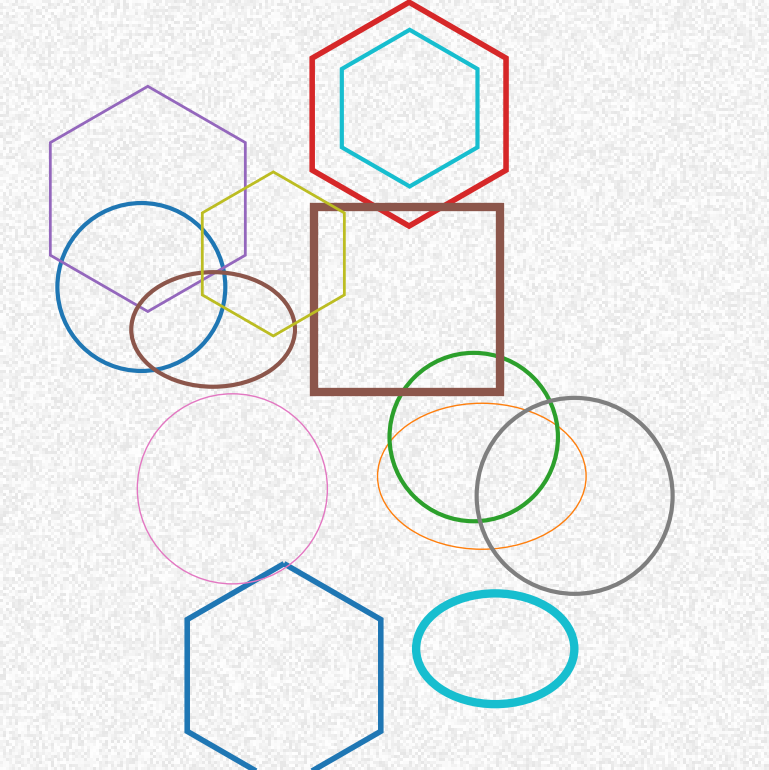[{"shape": "hexagon", "thickness": 2, "radius": 0.73, "center": [0.369, 0.123]}, {"shape": "circle", "thickness": 1.5, "radius": 0.55, "center": [0.184, 0.627]}, {"shape": "oval", "thickness": 0.5, "radius": 0.68, "center": [0.626, 0.381]}, {"shape": "circle", "thickness": 1.5, "radius": 0.55, "center": [0.615, 0.432]}, {"shape": "hexagon", "thickness": 2, "radius": 0.73, "center": [0.531, 0.852]}, {"shape": "hexagon", "thickness": 1, "radius": 0.73, "center": [0.192, 0.742]}, {"shape": "oval", "thickness": 1.5, "radius": 0.53, "center": [0.277, 0.572]}, {"shape": "square", "thickness": 3, "radius": 0.6, "center": [0.529, 0.611]}, {"shape": "circle", "thickness": 0.5, "radius": 0.62, "center": [0.302, 0.365]}, {"shape": "circle", "thickness": 1.5, "radius": 0.64, "center": [0.746, 0.356]}, {"shape": "hexagon", "thickness": 1, "radius": 0.53, "center": [0.355, 0.67]}, {"shape": "hexagon", "thickness": 1.5, "radius": 0.51, "center": [0.532, 0.86]}, {"shape": "oval", "thickness": 3, "radius": 0.51, "center": [0.643, 0.157]}]